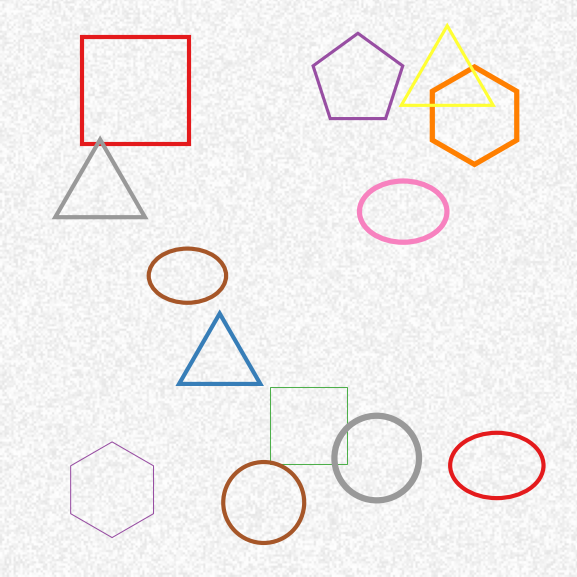[{"shape": "oval", "thickness": 2, "radius": 0.4, "center": [0.86, 0.193]}, {"shape": "square", "thickness": 2, "radius": 0.46, "center": [0.234, 0.842]}, {"shape": "triangle", "thickness": 2, "radius": 0.41, "center": [0.38, 0.375]}, {"shape": "square", "thickness": 0.5, "radius": 0.33, "center": [0.534, 0.263]}, {"shape": "pentagon", "thickness": 1.5, "radius": 0.41, "center": [0.62, 0.86]}, {"shape": "hexagon", "thickness": 0.5, "radius": 0.41, "center": [0.194, 0.151]}, {"shape": "hexagon", "thickness": 2.5, "radius": 0.42, "center": [0.822, 0.799]}, {"shape": "triangle", "thickness": 1.5, "radius": 0.46, "center": [0.774, 0.863]}, {"shape": "circle", "thickness": 2, "radius": 0.35, "center": [0.457, 0.129]}, {"shape": "oval", "thickness": 2, "radius": 0.34, "center": [0.325, 0.522]}, {"shape": "oval", "thickness": 2.5, "radius": 0.38, "center": [0.698, 0.633]}, {"shape": "circle", "thickness": 3, "radius": 0.37, "center": [0.652, 0.206]}, {"shape": "triangle", "thickness": 2, "radius": 0.45, "center": [0.173, 0.668]}]